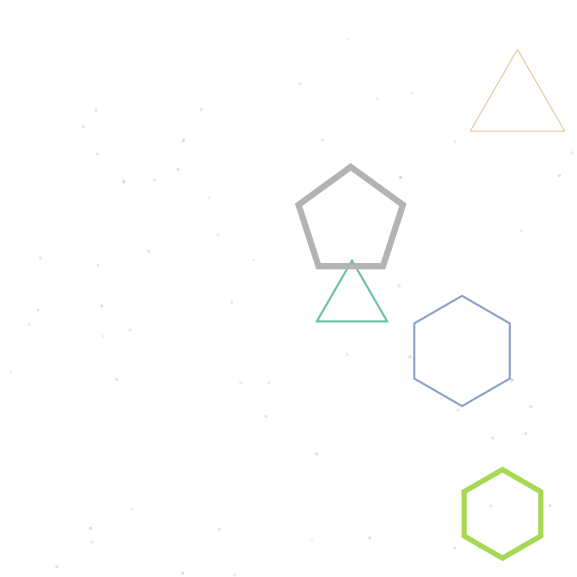[{"shape": "triangle", "thickness": 1, "radius": 0.35, "center": [0.61, 0.478]}, {"shape": "hexagon", "thickness": 1, "radius": 0.48, "center": [0.8, 0.391]}, {"shape": "hexagon", "thickness": 2.5, "radius": 0.38, "center": [0.87, 0.109]}, {"shape": "triangle", "thickness": 0.5, "radius": 0.47, "center": [0.896, 0.819]}, {"shape": "pentagon", "thickness": 3, "radius": 0.48, "center": [0.607, 0.615]}]